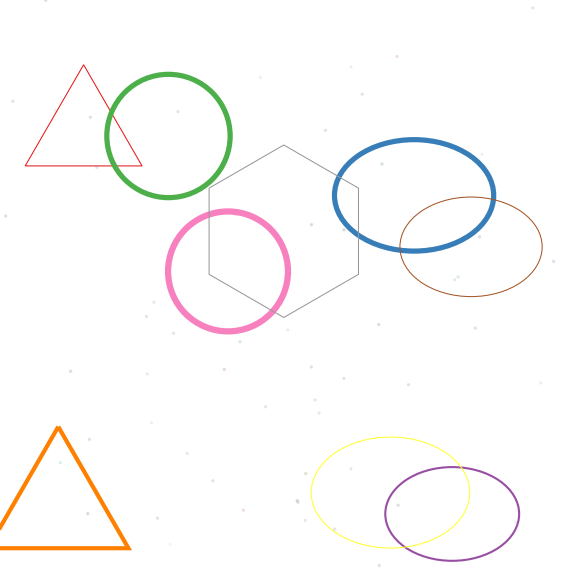[{"shape": "triangle", "thickness": 0.5, "radius": 0.58, "center": [0.145, 0.77]}, {"shape": "oval", "thickness": 2.5, "radius": 0.69, "center": [0.717, 0.661]}, {"shape": "circle", "thickness": 2.5, "radius": 0.53, "center": [0.292, 0.764]}, {"shape": "oval", "thickness": 1, "radius": 0.58, "center": [0.783, 0.109]}, {"shape": "triangle", "thickness": 2, "radius": 0.7, "center": [0.101, 0.12]}, {"shape": "oval", "thickness": 0.5, "radius": 0.69, "center": [0.676, 0.146]}, {"shape": "oval", "thickness": 0.5, "radius": 0.62, "center": [0.816, 0.572]}, {"shape": "circle", "thickness": 3, "radius": 0.52, "center": [0.395, 0.529]}, {"shape": "hexagon", "thickness": 0.5, "radius": 0.75, "center": [0.491, 0.599]}]